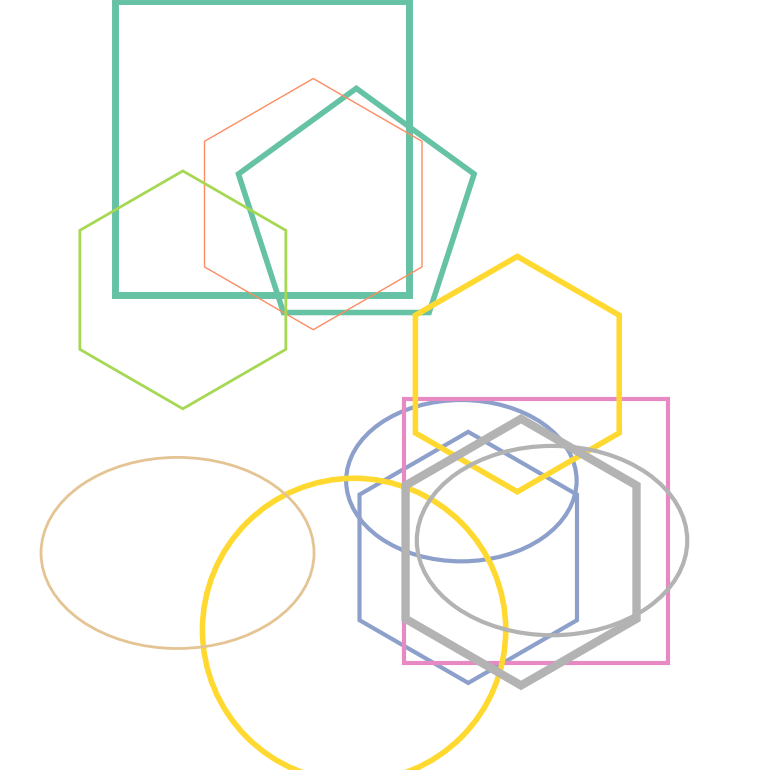[{"shape": "pentagon", "thickness": 2, "radius": 0.8, "center": [0.463, 0.724]}, {"shape": "square", "thickness": 2.5, "radius": 0.95, "center": [0.341, 0.808]}, {"shape": "hexagon", "thickness": 0.5, "radius": 0.82, "center": [0.407, 0.735]}, {"shape": "oval", "thickness": 1.5, "radius": 0.75, "center": [0.599, 0.376]}, {"shape": "hexagon", "thickness": 1.5, "radius": 0.82, "center": [0.608, 0.276]}, {"shape": "square", "thickness": 1.5, "radius": 0.86, "center": [0.696, 0.31]}, {"shape": "hexagon", "thickness": 1, "radius": 0.77, "center": [0.237, 0.624]}, {"shape": "hexagon", "thickness": 2, "radius": 0.76, "center": [0.672, 0.514]}, {"shape": "circle", "thickness": 2, "radius": 0.98, "center": [0.46, 0.182]}, {"shape": "oval", "thickness": 1, "radius": 0.89, "center": [0.231, 0.282]}, {"shape": "oval", "thickness": 1.5, "radius": 0.88, "center": [0.717, 0.298]}, {"shape": "hexagon", "thickness": 3, "radius": 0.87, "center": [0.677, 0.283]}]